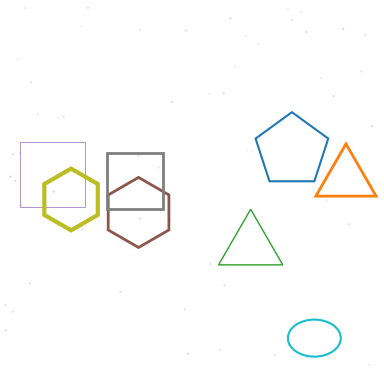[{"shape": "pentagon", "thickness": 1.5, "radius": 0.5, "center": [0.758, 0.609]}, {"shape": "triangle", "thickness": 2, "radius": 0.45, "center": [0.899, 0.536]}, {"shape": "triangle", "thickness": 1, "radius": 0.48, "center": [0.651, 0.36]}, {"shape": "square", "thickness": 0.5, "radius": 0.42, "center": [0.138, 0.548]}, {"shape": "hexagon", "thickness": 2, "radius": 0.46, "center": [0.36, 0.448]}, {"shape": "square", "thickness": 2, "radius": 0.36, "center": [0.35, 0.531]}, {"shape": "hexagon", "thickness": 3, "radius": 0.4, "center": [0.185, 0.482]}, {"shape": "oval", "thickness": 1.5, "radius": 0.34, "center": [0.816, 0.122]}]